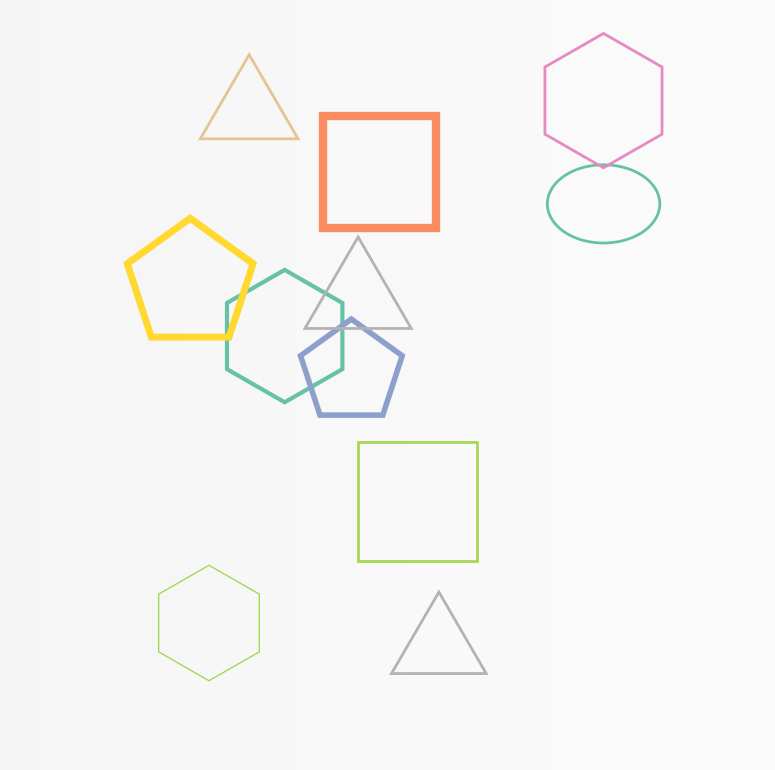[{"shape": "oval", "thickness": 1, "radius": 0.36, "center": [0.779, 0.735]}, {"shape": "hexagon", "thickness": 1.5, "radius": 0.43, "center": [0.367, 0.564]}, {"shape": "square", "thickness": 3, "radius": 0.36, "center": [0.49, 0.777]}, {"shape": "pentagon", "thickness": 2, "radius": 0.34, "center": [0.453, 0.517]}, {"shape": "hexagon", "thickness": 1, "radius": 0.44, "center": [0.779, 0.869]}, {"shape": "square", "thickness": 1, "radius": 0.39, "center": [0.539, 0.348]}, {"shape": "hexagon", "thickness": 0.5, "radius": 0.37, "center": [0.27, 0.191]}, {"shape": "pentagon", "thickness": 2.5, "radius": 0.43, "center": [0.245, 0.631]}, {"shape": "triangle", "thickness": 1, "radius": 0.36, "center": [0.322, 0.856]}, {"shape": "triangle", "thickness": 1, "radius": 0.35, "center": [0.566, 0.161]}, {"shape": "triangle", "thickness": 1, "radius": 0.4, "center": [0.462, 0.613]}]